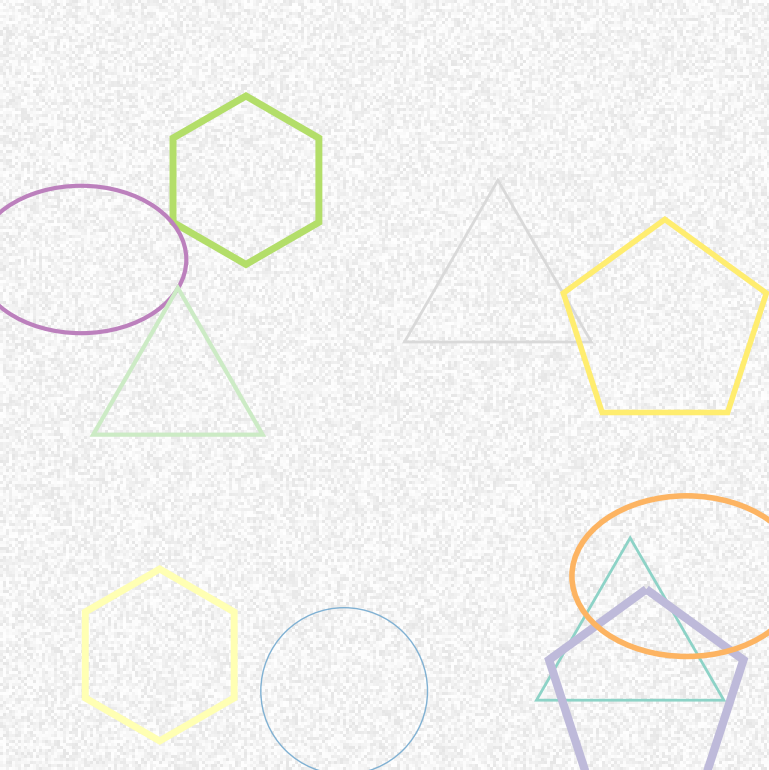[{"shape": "triangle", "thickness": 1, "radius": 0.7, "center": [0.818, 0.161]}, {"shape": "hexagon", "thickness": 2.5, "radius": 0.56, "center": [0.207, 0.149]}, {"shape": "pentagon", "thickness": 3, "radius": 0.66, "center": [0.839, 0.102]}, {"shape": "circle", "thickness": 0.5, "radius": 0.54, "center": [0.447, 0.103]}, {"shape": "oval", "thickness": 2, "radius": 0.75, "center": [0.892, 0.252]}, {"shape": "hexagon", "thickness": 2.5, "radius": 0.55, "center": [0.319, 0.766]}, {"shape": "triangle", "thickness": 1, "radius": 0.7, "center": [0.647, 0.626]}, {"shape": "oval", "thickness": 1.5, "radius": 0.68, "center": [0.105, 0.663]}, {"shape": "triangle", "thickness": 1.5, "radius": 0.64, "center": [0.231, 0.499]}, {"shape": "pentagon", "thickness": 2, "radius": 0.69, "center": [0.863, 0.576]}]